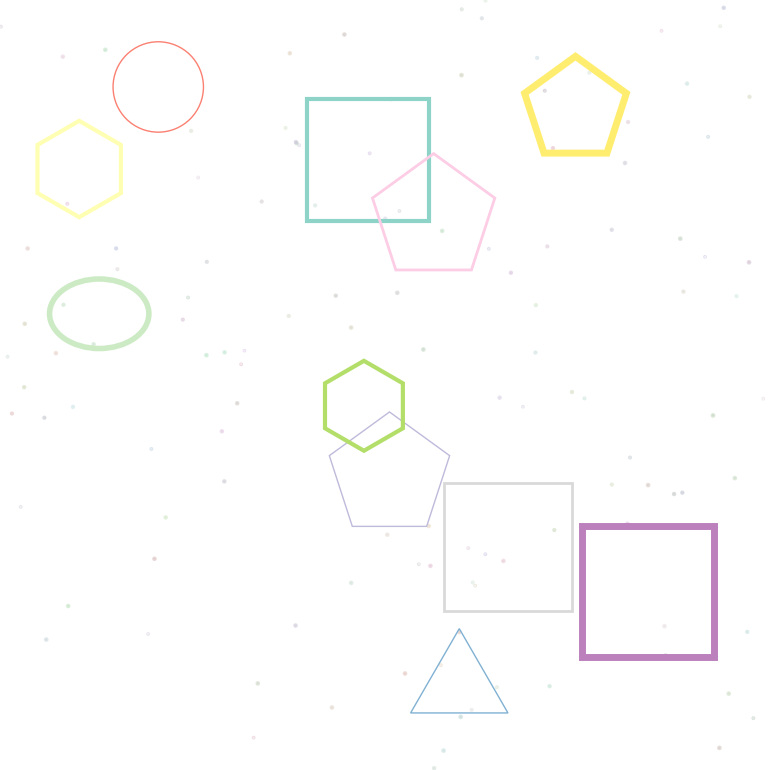[{"shape": "square", "thickness": 1.5, "radius": 0.4, "center": [0.478, 0.792]}, {"shape": "hexagon", "thickness": 1.5, "radius": 0.31, "center": [0.103, 0.781]}, {"shape": "pentagon", "thickness": 0.5, "radius": 0.41, "center": [0.506, 0.383]}, {"shape": "circle", "thickness": 0.5, "radius": 0.29, "center": [0.206, 0.887]}, {"shape": "triangle", "thickness": 0.5, "radius": 0.36, "center": [0.596, 0.111]}, {"shape": "hexagon", "thickness": 1.5, "radius": 0.29, "center": [0.473, 0.473]}, {"shape": "pentagon", "thickness": 1, "radius": 0.42, "center": [0.563, 0.717]}, {"shape": "square", "thickness": 1, "radius": 0.41, "center": [0.66, 0.289]}, {"shape": "square", "thickness": 2.5, "radius": 0.43, "center": [0.841, 0.232]}, {"shape": "oval", "thickness": 2, "radius": 0.32, "center": [0.129, 0.593]}, {"shape": "pentagon", "thickness": 2.5, "radius": 0.35, "center": [0.747, 0.857]}]